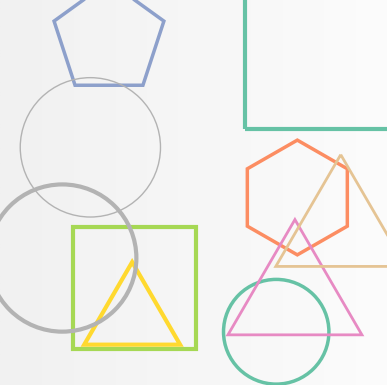[{"shape": "circle", "thickness": 2.5, "radius": 0.68, "center": [0.713, 0.138]}, {"shape": "square", "thickness": 3, "radius": 0.96, "center": [0.824, 0.859]}, {"shape": "hexagon", "thickness": 2.5, "radius": 0.74, "center": [0.767, 0.487]}, {"shape": "pentagon", "thickness": 2.5, "radius": 0.75, "center": [0.281, 0.899]}, {"shape": "triangle", "thickness": 2, "radius": 1.0, "center": [0.761, 0.23]}, {"shape": "square", "thickness": 3, "radius": 0.8, "center": [0.347, 0.252]}, {"shape": "triangle", "thickness": 3, "radius": 0.71, "center": [0.341, 0.176]}, {"shape": "triangle", "thickness": 2, "radius": 0.97, "center": [0.879, 0.405]}, {"shape": "circle", "thickness": 1, "radius": 0.9, "center": [0.233, 0.617]}, {"shape": "circle", "thickness": 3, "radius": 0.96, "center": [0.161, 0.33]}]